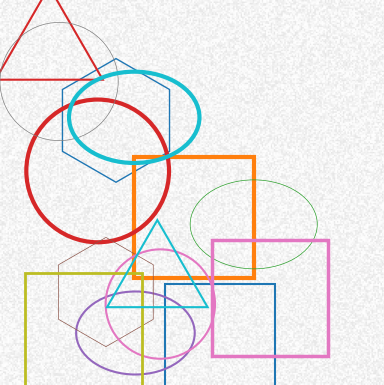[{"shape": "square", "thickness": 1.5, "radius": 0.71, "center": [0.571, 0.119]}, {"shape": "hexagon", "thickness": 1, "radius": 0.8, "center": [0.301, 0.687]}, {"shape": "square", "thickness": 3, "radius": 0.78, "center": [0.503, 0.436]}, {"shape": "oval", "thickness": 0.5, "radius": 0.83, "center": [0.659, 0.417]}, {"shape": "triangle", "thickness": 1.5, "radius": 0.8, "center": [0.128, 0.873]}, {"shape": "circle", "thickness": 3, "radius": 0.93, "center": [0.254, 0.556]}, {"shape": "oval", "thickness": 1.5, "radius": 0.77, "center": [0.352, 0.135]}, {"shape": "hexagon", "thickness": 0.5, "radius": 0.71, "center": [0.275, 0.241]}, {"shape": "circle", "thickness": 1.5, "radius": 0.71, "center": [0.416, 0.21]}, {"shape": "square", "thickness": 2.5, "radius": 0.75, "center": [0.701, 0.225]}, {"shape": "circle", "thickness": 0.5, "radius": 0.77, "center": [0.154, 0.788]}, {"shape": "square", "thickness": 2, "radius": 0.76, "center": [0.217, 0.139]}, {"shape": "triangle", "thickness": 1.5, "radius": 0.75, "center": [0.409, 0.278]}, {"shape": "oval", "thickness": 3, "radius": 0.85, "center": [0.349, 0.695]}]